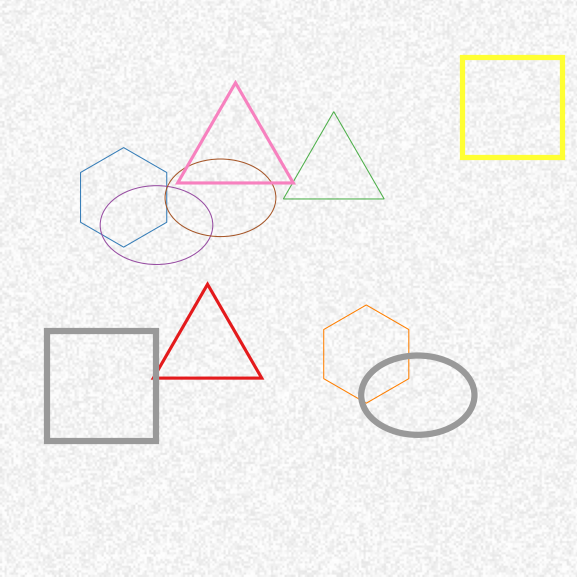[{"shape": "triangle", "thickness": 1.5, "radius": 0.54, "center": [0.359, 0.399]}, {"shape": "hexagon", "thickness": 0.5, "radius": 0.43, "center": [0.214, 0.657]}, {"shape": "triangle", "thickness": 0.5, "radius": 0.5, "center": [0.578, 0.705]}, {"shape": "oval", "thickness": 0.5, "radius": 0.49, "center": [0.271, 0.609]}, {"shape": "hexagon", "thickness": 0.5, "radius": 0.43, "center": [0.634, 0.386]}, {"shape": "square", "thickness": 2.5, "radius": 0.44, "center": [0.887, 0.814]}, {"shape": "oval", "thickness": 0.5, "radius": 0.48, "center": [0.382, 0.657]}, {"shape": "triangle", "thickness": 1.5, "radius": 0.58, "center": [0.408, 0.74]}, {"shape": "oval", "thickness": 3, "radius": 0.49, "center": [0.724, 0.315]}, {"shape": "square", "thickness": 3, "radius": 0.47, "center": [0.176, 0.331]}]